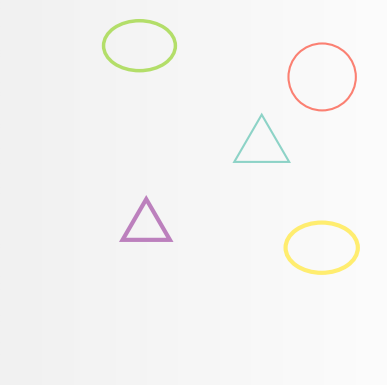[{"shape": "triangle", "thickness": 1.5, "radius": 0.41, "center": [0.675, 0.62]}, {"shape": "circle", "thickness": 1.5, "radius": 0.43, "center": [0.831, 0.8]}, {"shape": "oval", "thickness": 2.5, "radius": 0.46, "center": [0.36, 0.881]}, {"shape": "triangle", "thickness": 3, "radius": 0.35, "center": [0.377, 0.412]}, {"shape": "oval", "thickness": 3, "radius": 0.47, "center": [0.83, 0.357]}]